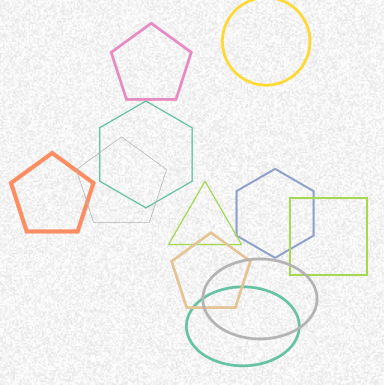[{"shape": "oval", "thickness": 2, "radius": 0.73, "center": [0.631, 0.152]}, {"shape": "hexagon", "thickness": 1, "radius": 0.69, "center": [0.379, 0.599]}, {"shape": "pentagon", "thickness": 3, "radius": 0.56, "center": [0.136, 0.49]}, {"shape": "hexagon", "thickness": 1.5, "radius": 0.58, "center": [0.715, 0.446]}, {"shape": "pentagon", "thickness": 2, "radius": 0.55, "center": [0.393, 0.83]}, {"shape": "triangle", "thickness": 1, "radius": 0.55, "center": [0.533, 0.42]}, {"shape": "square", "thickness": 1.5, "radius": 0.5, "center": [0.854, 0.386]}, {"shape": "circle", "thickness": 2, "radius": 0.57, "center": [0.691, 0.892]}, {"shape": "pentagon", "thickness": 2, "radius": 0.54, "center": [0.548, 0.288]}, {"shape": "pentagon", "thickness": 0.5, "radius": 0.62, "center": [0.316, 0.522]}, {"shape": "oval", "thickness": 2, "radius": 0.74, "center": [0.675, 0.223]}]